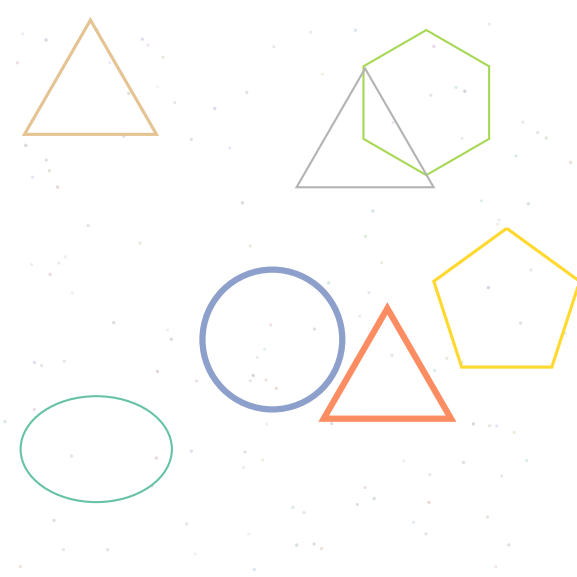[{"shape": "oval", "thickness": 1, "radius": 0.65, "center": [0.167, 0.221]}, {"shape": "triangle", "thickness": 3, "radius": 0.64, "center": [0.671, 0.338]}, {"shape": "circle", "thickness": 3, "radius": 0.61, "center": [0.472, 0.411]}, {"shape": "hexagon", "thickness": 1, "radius": 0.63, "center": [0.738, 0.821]}, {"shape": "pentagon", "thickness": 1.5, "radius": 0.66, "center": [0.877, 0.471]}, {"shape": "triangle", "thickness": 1.5, "radius": 0.66, "center": [0.157, 0.832]}, {"shape": "triangle", "thickness": 1, "radius": 0.69, "center": [0.632, 0.743]}]